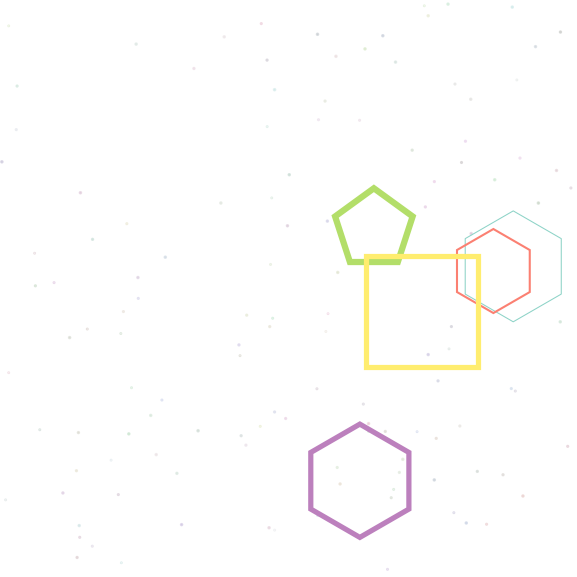[{"shape": "hexagon", "thickness": 0.5, "radius": 0.48, "center": [0.889, 0.538]}, {"shape": "hexagon", "thickness": 1, "radius": 0.36, "center": [0.854, 0.53]}, {"shape": "pentagon", "thickness": 3, "radius": 0.35, "center": [0.647, 0.603]}, {"shape": "hexagon", "thickness": 2.5, "radius": 0.49, "center": [0.623, 0.167]}, {"shape": "square", "thickness": 2.5, "radius": 0.48, "center": [0.731, 0.459]}]